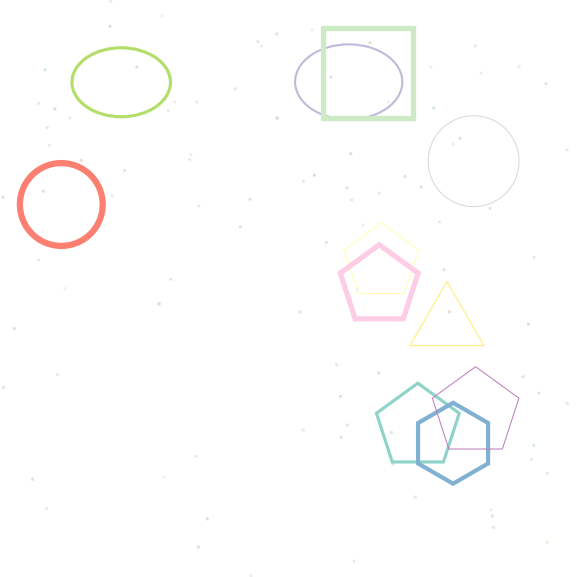[{"shape": "pentagon", "thickness": 1.5, "radius": 0.38, "center": [0.724, 0.26]}, {"shape": "pentagon", "thickness": 0.5, "radius": 0.34, "center": [0.661, 0.546]}, {"shape": "oval", "thickness": 1, "radius": 0.46, "center": [0.604, 0.857]}, {"shape": "circle", "thickness": 3, "radius": 0.36, "center": [0.106, 0.645]}, {"shape": "hexagon", "thickness": 2, "radius": 0.35, "center": [0.785, 0.232]}, {"shape": "oval", "thickness": 1.5, "radius": 0.43, "center": [0.21, 0.857]}, {"shape": "pentagon", "thickness": 2.5, "radius": 0.35, "center": [0.657, 0.504]}, {"shape": "circle", "thickness": 0.5, "radius": 0.39, "center": [0.82, 0.72]}, {"shape": "pentagon", "thickness": 0.5, "radius": 0.39, "center": [0.824, 0.285]}, {"shape": "square", "thickness": 2.5, "radius": 0.39, "center": [0.637, 0.872]}, {"shape": "triangle", "thickness": 0.5, "radius": 0.37, "center": [0.774, 0.438]}]